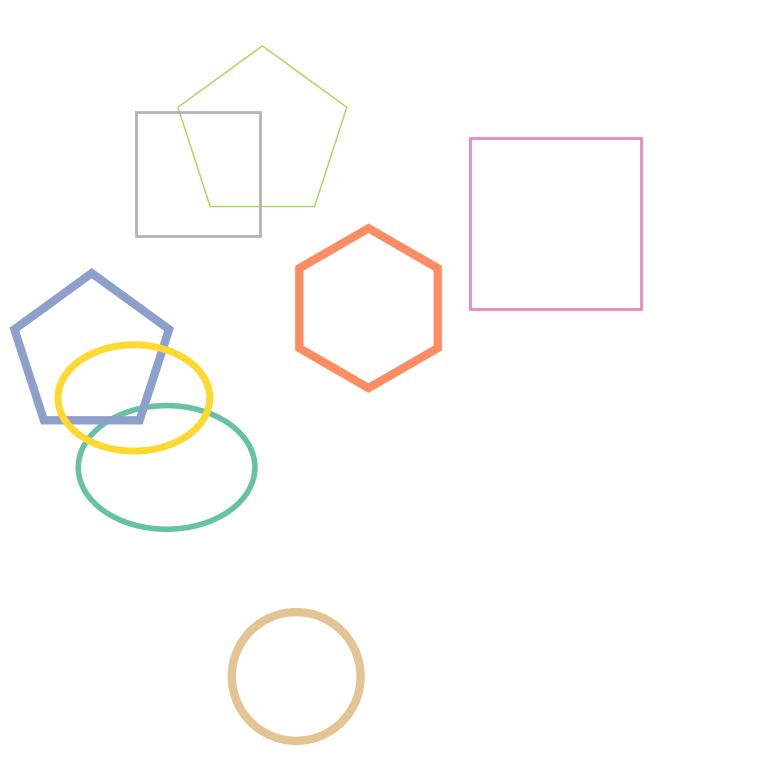[{"shape": "oval", "thickness": 2, "radius": 0.57, "center": [0.216, 0.393]}, {"shape": "hexagon", "thickness": 3, "radius": 0.52, "center": [0.479, 0.6]}, {"shape": "pentagon", "thickness": 3, "radius": 0.53, "center": [0.119, 0.54]}, {"shape": "square", "thickness": 1, "radius": 0.56, "center": [0.721, 0.71]}, {"shape": "pentagon", "thickness": 0.5, "radius": 0.58, "center": [0.341, 0.825]}, {"shape": "oval", "thickness": 2.5, "radius": 0.49, "center": [0.174, 0.483]}, {"shape": "circle", "thickness": 3, "radius": 0.42, "center": [0.385, 0.121]}, {"shape": "square", "thickness": 1, "radius": 0.4, "center": [0.257, 0.774]}]